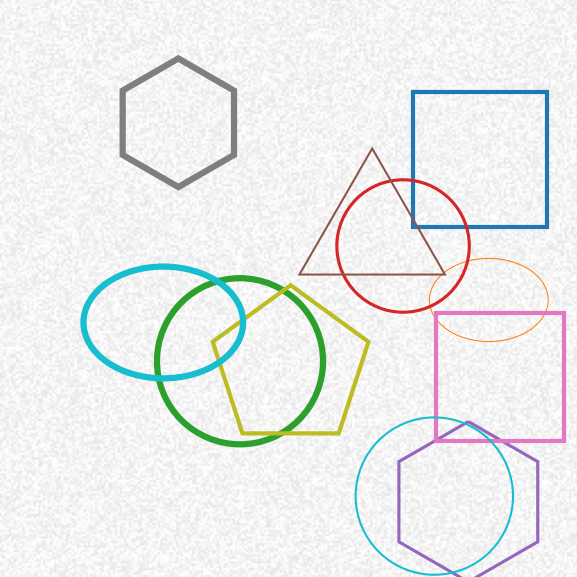[{"shape": "square", "thickness": 2, "radius": 0.58, "center": [0.831, 0.724]}, {"shape": "oval", "thickness": 0.5, "radius": 0.51, "center": [0.846, 0.48]}, {"shape": "circle", "thickness": 3, "radius": 0.72, "center": [0.416, 0.374]}, {"shape": "circle", "thickness": 1.5, "radius": 0.57, "center": [0.698, 0.573]}, {"shape": "hexagon", "thickness": 1.5, "radius": 0.69, "center": [0.811, 0.13]}, {"shape": "triangle", "thickness": 1, "radius": 0.73, "center": [0.645, 0.596]}, {"shape": "square", "thickness": 2, "radius": 0.55, "center": [0.866, 0.346]}, {"shape": "hexagon", "thickness": 3, "radius": 0.56, "center": [0.309, 0.787]}, {"shape": "pentagon", "thickness": 2, "radius": 0.71, "center": [0.503, 0.363]}, {"shape": "oval", "thickness": 3, "radius": 0.69, "center": [0.283, 0.441]}, {"shape": "circle", "thickness": 1, "radius": 0.68, "center": [0.752, 0.14]}]